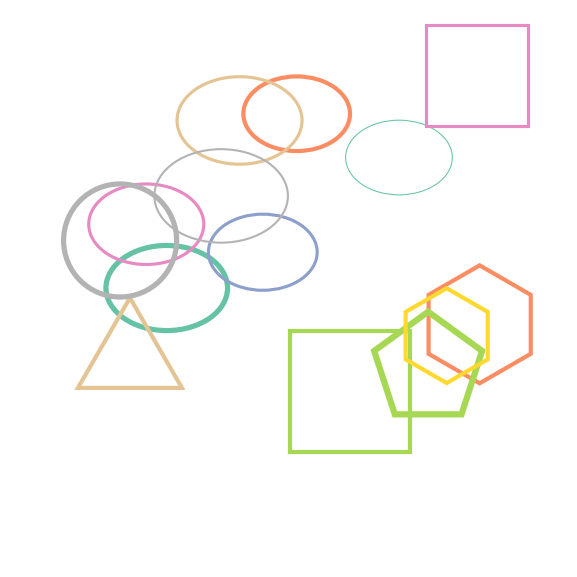[{"shape": "oval", "thickness": 2.5, "radius": 0.53, "center": [0.289, 0.5]}, {"shape": "oval", "thickness": 0.5, "radius": 0.46, "center": [0.691, 0.726]}, {"shape": "hexagon", "thickness": 2, "radius": 0.51, "center": [0.831, 0.438]}, {"shape": "oval", "thickness": 2, "radius": 0.46, "center": [0.514, 0.802]}, {"shape": "oval", "thickness": 1.5, "radius": 0.47, "center": [0.455, 0.562]}, {"shape": "square", "thickness": 1.5, "radius": 0.44, "center": [0.825, 0.869]}, {"shape": "oval", "thickness": 1.5, "radius": 0.5, "center": [0.253, 0.611]}, {"shape": "square", "thickness": 2, "radius": 0.52, "center": [0.606, 0.321]}, {"shape": "pentagon", "thickness": 3, "radius": 0.49, "center": [0.741, 0.361]}, {"shape": "hexagon", "thickness": 2, "radius": 0.41, "center": [0.773, 0.418]}, {"shape": "triangle", "thickness": 2, "radius": 0.52, "center": [0.225, 0.379]}, {"shape": "oval", "thickness": 1.5, "radius": 0.54, "center": [0.415, 0.791]}, {"shape": "circle", "thickness": 2.5, "radius": 0.49, "center": [0.208, 0.583]}, {"shape": "oval", "thickness": 1, "radius": 0.58, "center": [0.383, 0.66]}]